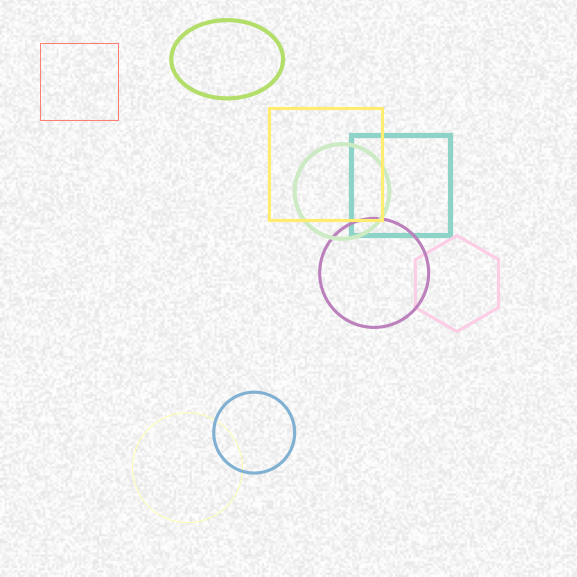[{"shape": "square", "thickness": 2.5, "radius": 0.43, "center": [0.694, 0.679]}, {"shape": "circle", "thickness": 0.5, "radius": 0.48, "center": [0.325, 0.189]}, {"shape": "square", "thickness": 0.5, "radius": 0.34, "center": [0.137, 0.858]}, {"shape": "circle", "thickness": 1.5, "radius": 0.35, "center": [0.44, 0.25]}, {"shape": "oval", "thickness": 2, "radius": 0.48, "center": [0.393, 0.897]}, {"shape": "hexagon", "thickness": 1.5, "radius": 0.42, "center": [0.791, 0.508]}, {"shape": "circle", "thickness": 1.5, "radius": 0.47, "center": [0.648, 0.527]}, {"shape": "circle", "thickness": 2, "radius": 0.41, "center": [0.592, 0.668]}, {"shape": "square", "thickness": 1.5, "radius": 0.49, "center": [0.564, 0.716]}]